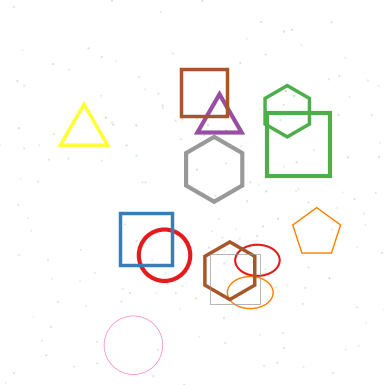[{"shape": "circle", "thickness": 3, "radius": 0.33, "center": [0.427, 0.337]}, {"shape": "oval", "thickness": 1.5, "radius": 0.29, "center": [0.669, 0.324]}, {"shape": "square", "thickness": 2.5, "radius": 0.34, "center": [0.378, 0.38]}, {"shape": "square", "thickness": 3, "radius": 0.41, "center": [0.775, 0.625]}, {"shape": "hexagon", "thickness": 2.5, "radius": 0.33, "center": [0.746, 0.711]}, {"shape": "triangle", "thickness": 3, "radius": 0.33, "center": [0.57, 0.689]}, {"shape": "oval", "thickness": 1, "radius": 0.3, "center": [0.65, 0.24]}, {"shape": "pentagon", "thickness": 1, "radius": 0.33, "center": [0.823, 0.395]}, {"shape": "triangle", "thickness": 2.5, "radius": 0.35, "center": [0.218, 0.658]}, {"shape": "hexagon", "thickness": 2.5, "radius": 0.37, "center": [0.597, 0.297]}, {"shape": "square", "thickness": 2.5, "radius": 0.3, "center": [0.53, 0.76]}, {"shape": "circle", "thickness": 0.5, "radius": 0.38, "center": [0.347, 0.103]}, {"shape": "hexagon", "thickness": 3, "radius": 0.42, "center": [0.556, 0.56]}, {"shape": "square", "thickness": 0.5, "radius": 0.33, "center": [0.61, 0.275]}]